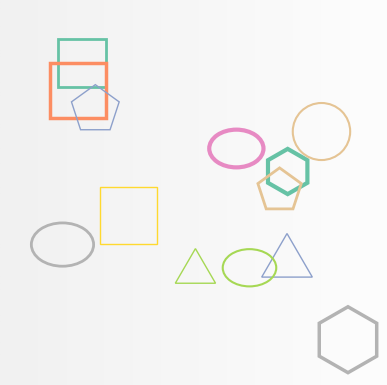[{"shape": "square", "thickness": 2, "radius": 0.31, "center": [0.212, 0.836]}, {"shape": "hexagon", "thickness": 3, "radius": 0.29, "center": [0.742, 0.555]}, {"shape": "square", "thickness": 2.5, "radius": 0.36, "center": [0.201, 0.766]}, {"shape": "pentagon", "thickness": 1, "radius": 0.32, "center": [0.246, 0.715]}, {"shape": "triangle", "thickness": 1, "radius": 0.38, "center": [0.741, 0.318]}, {"shape": "oval", "thickness": 3, "radius": 0.35, "center": [0.61, 0.614]}, {"shape": "triangle", "thickness": 1, "radius": 0.3, "center": [0.504, 0.294]}, {"shape": "oval", "thickness": 1.5, "radius": 0.35, "center": [0.644, 0.304]}, {"shape": "square", "thickness": 1, "radius": 0.37, "center": [0.332, 0.44]}, {"shape": "pentagon", "thickness": 2, "radius": 0.29, "center": [0.722, 0.505]}, {"shape": "circle", "thickness": 1.5, "radius": 0.37, "center": [0.83, 0.658]}, {"shape": "hexagon", "thickness": 2.5, "radius": 0.43, "center": [0.898, 0.118]}, {"shape": "oval", "thickness": 2, "radius": 0.4, "center": [0.161, 0.365]}]